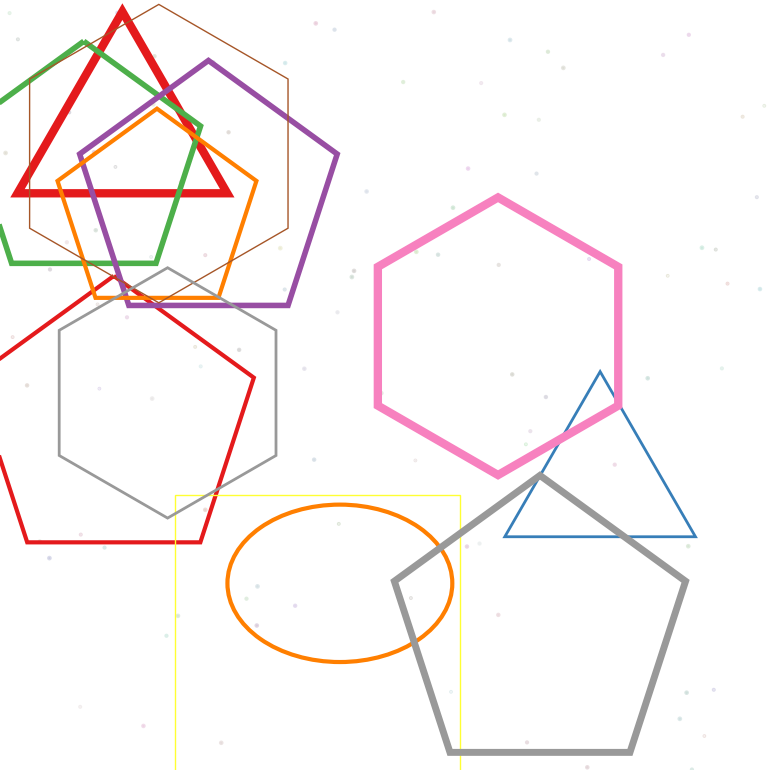[{"shape": "pentagon", "thickness": 1.5, "radius": 0.96, "center": [0.148, 0.45]}, {"shape": "triangle", "thickness": 3, "radius": 0.79, "center": [0.159, 0.828]}, {"shape": "triangle", "thickness": 1, "radius": 0.71, "center": [0.779, 0.374]}, {"shape": "pentagon", "thickness": 2, "radius": 0.8, "center": [0.109, 0.787]}, {"shape": "pentagon", "thickness": 2, "radius": 0.88, "center": [0.271, 0.746]}, {"shape": "pentagon", "thickness": 1.5, "radius": 0.68, "center": [0.204, 0.723]}, {"shape": "oval", "thickness": 1.5, "radius": 0.73, "center": [0.441, 0.242]}, {"shape": "square", "thickness": 0.5, "radius": 0.93, "center": [0.412, 0.171]}, {"shape": "hexagon", "thickness": 0.5, "radius": 0.97, "center": [0.206, 0.801]}, {"shape": "hexagon", "thickness": 3, "radius": 0.9, "center": [0.647, 0.563]}, {"shape": "pentagon", "thickness": 2.5, "radius": 0.99, "center": [0.701, 0.184]}, {"shape": "hexagon", "thickness": 1, "radius": 0.81, "center": [0.218, 0.49]}]